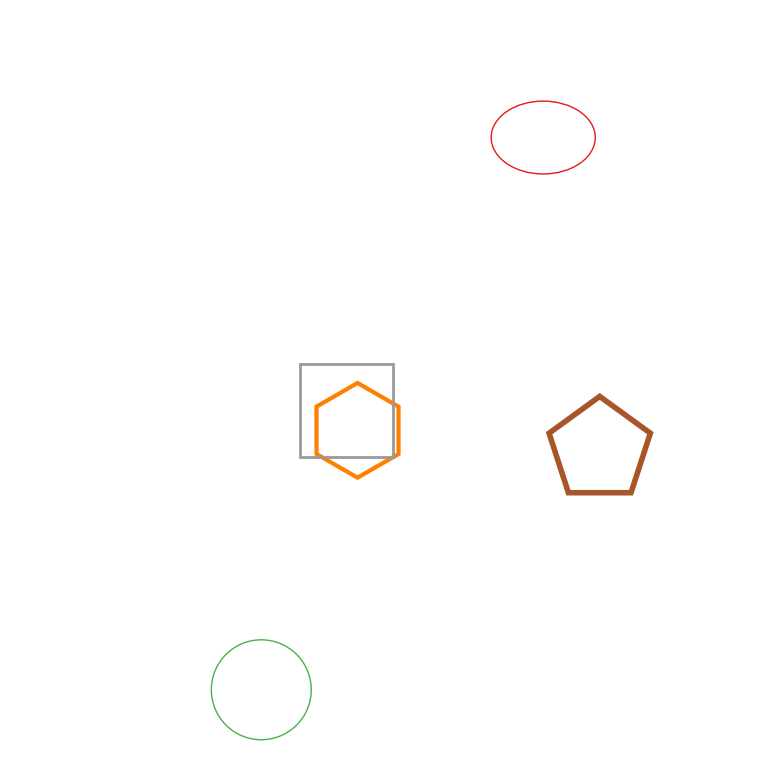[{"shape": "oval", "thickness": 0.5, "radius": 0.34, "center": [0.705, 0.821]}, {"shape": "circle", "thickness": 0.5, "radius": 0.32, "center": [0.339, 0.104]}, {"shape": "hexagon", "thickness": 1.5, "radius": 0.31, "center": [0.464, 0.441]}, {"shape": "pentagon", "thickness": 2, "radius": 0.35, "center": [0.779, 0.416]}, {"shape": "square", "thickness": 1, "radius": 0.3, "center": [0.45, 0.467]}]